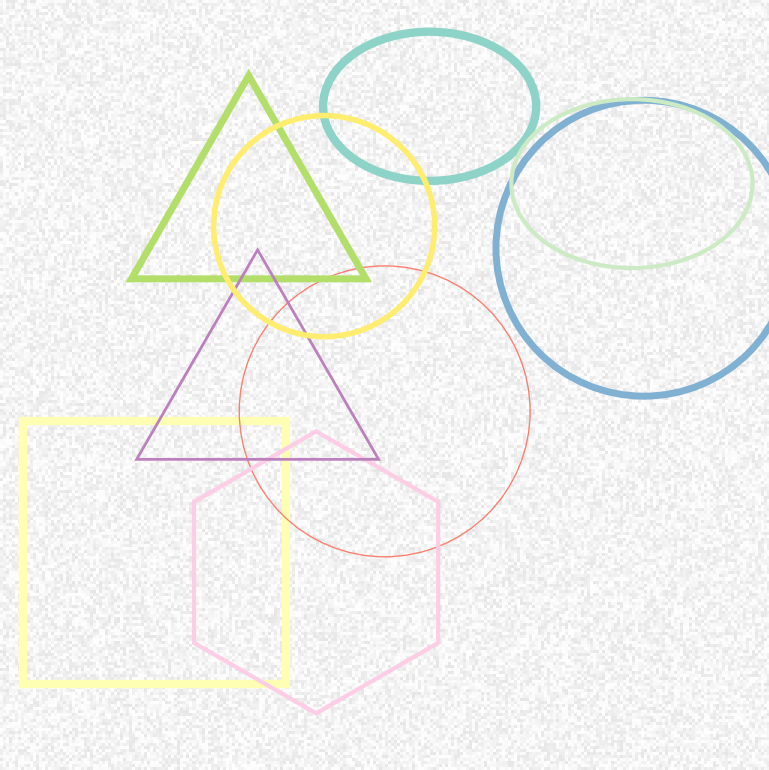[{"shape": "oval", "thickness": 3, "radius": 0.69, "center": [0.558, 0.862]}, {"shape": "square", "thickness": 3, "radius": 0.85, "center": [0.201, 0.283]}, {"shape": "circle", "thickness": 0.5, "radius": 0.94, "center": [0.5, 0.466]}, {"shape": "circle", "thickness": 2.5, "radius": 0.96, "center": [0.836, 0.678]}, {"shape": "triangle", "thickness": 2.5, "radius": 0.88, "center": [0.323, 0.726]}, {"shape": "hexagon", "thickness": 1.5, "radius": 0.92, "center": [0.411, 0.257]}, {"shape": "triangle", "thickness": 1, "radius": 0.91, "center": [0.335, 0.494]}, {"shape": "oval", "thickness": 1.5, "radius": 0.78, "center": [0.821, 0.762]}, {"shape": "circle", "thickness": 2, "radius": 0.72, "center": [0.421, 0.706]}]